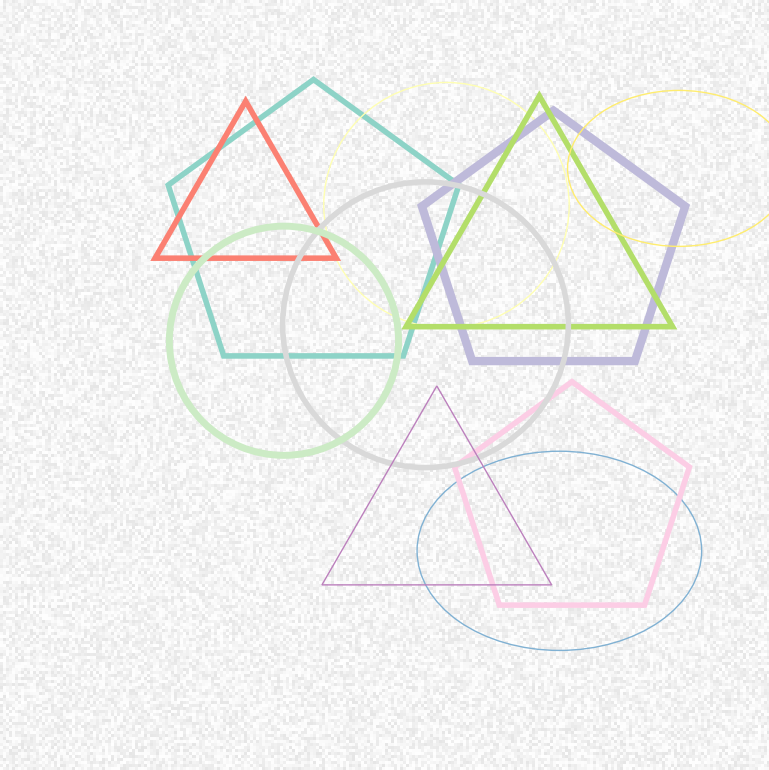[{"shape": "pentagon", "thickness": 2, "radius": 0.99, "center": [0.407, 0.698]}, {"shape": "circle", "thickness": 0.5, "radius": 0.8, "center": [0.58, 0.734]}, {"shape": "pentagon", "thickness": 3, "radius": 0.9, "center": [0.719, 0.677]}, {"shape": "triangle", "thickness": 2, "radius": 0.68, "center": [0.319, 0.733]}, {"shape": "oval", "thickness": 0.5, "radius": 0.92, "center": [0.726, 0.285]}, {"shape": "triangle", "thickness": 2, "radius": 1.0, "center": [0.7, 0.676]}, {"shape": "pentagon", "thickness": 2, "radius": 0.8, "center": [0.743, 0.344]}, {"shape": "circle", "thickness": 2, "radius": 0.93, "center": [0.553, 0.578]}, {"shape": "triangle", "thickness": 0.5, "radius": 0.86, "center": [0.567, 0.327]}, {"shape": "circle", "thickness": 2.5, "radius": 0.74, "center": [0.369, 0.557]}, {"shape": "oval", "thickness": 0.5, "radius": 0.72, "center": [0.882, 0.781]}]